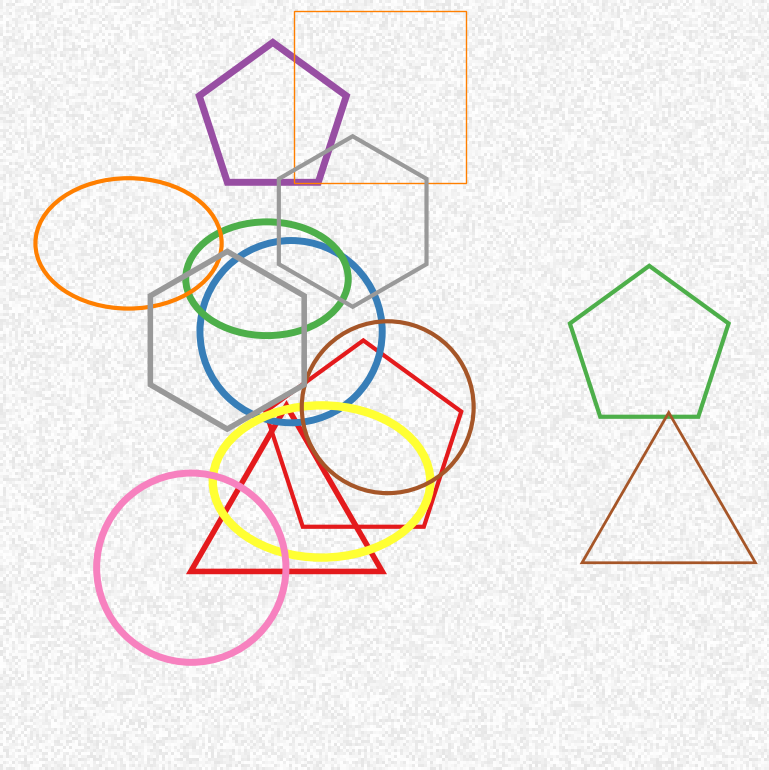[{"shape": "pentagon", "thickness": 1.5, "radius": 0.67, "center": [0.472, 0.424]}, {"shape": "triangle", "thickness": 2, "radius": 0.72, "center": [0.372, 0.33]}, {"shape": "circle", "thickness": 2.5, "radius": 0.59, "center": [0.378, 0.569]}, {"shape": "pentagon", "thickness": 1.5, "radius": 0.54, "center": [0.843, 0.546]}, {"shape": "oval", "thickness": 2.5, "radius": 0.53, "center": [0.347, 0.638]}, {"shape": "pentagon", "thickness": 2.5, "radius": 0.5, "center": [0.354, 0.844]}, {"shape": "oval", "thickness": 1.5, "radius": 0.6, "center": [0.167, 0.684]}, {"shape": "square", "thickness": 0.5, "radius": 0.56, "center": [0.494, 0.874]}, {"shape": "oval", "thickness": 3, "radius": 0.71, "center": [0.418, 0.375]}, {"shape": "circle", "thickness": 1.5, "radius": 0.56, "center": [0.504, 0.471]}, {"shape": "triangle", "thickness": 1, "radius": 0.65, "center": [0.868, 0.334]}, {"shape": "circle", "thickness": 2.5, "radius": 0.61, "center": [0.248, 0.263]}, {"shape": "hexagon", "thickness": 1.5, "radius": 0.55, "center": [0.458, 0.712]}, {"shape": "hexagon", "thickness": 2, "radius": 0.58, "center": [0.295, 0.558]}]